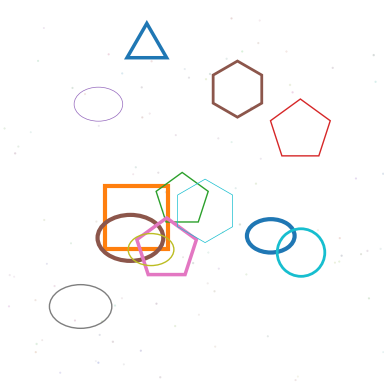[{"shape": "triangle", "thickness": 2.5, "radius": 0.3, "center": [0.381, 0.88]}, {"shape": "oval", "thickness": 3, "radius": 0.31, "center": [0.703, 0.387]}, {"shape": "square", "thickness": 3, "radius": 0.41, "center": [0.355, 0.436]}, {"shape": "pentagon", "thickness": 1, "radius": 0.36, "center": [0.473, 0.481]}, {"shape": "pentagon", "thickness": 1, "radius": 0.41, "center": [0.78, 0.661]}, {"shape": "oval", "thickness": 0.5, "radius": 0.32, "center": [0.256, 0.729]}, {"shape": "oval", "thickness": 3, "radius": 0.43, "center": [0.339, 0.382]}, {"shape": "hexagon", "thickness": 2, "radius": 0.36, "center": [0.617, 0.769]}, {"shape": "pentagon", "thickness": 2.5, "radius": 0.41, "center": [0.433, 0.353]}, {"shape": "oval", "thickness": 1, "radius": 0.41, "center": [0.209, 0.204]}, {"shape": "oval", "thickness": 1, "radius": 0.3, "center": [0.392, 0.352]}, {"shape": "hexagon", "thickness": 0.5, "radius": 0.41, "center": [0.533, 0.452]}, {"shape": "circle", "thickness": 2, "radius": 0.31, "center": [0.782, 0.344]}]